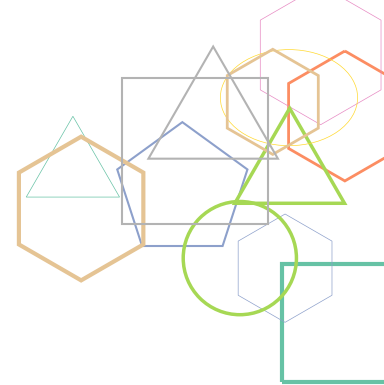[{"shape": "triangle", "thickness": 0.5, "radius": 0.7, "center": [0.189, 0.558]}, {"shape": "square", "thickness": 3, "radius": 0.76, "center": [0.884, 0.16]}, {"shape": "hexagon", "thickness": 2, "radius": 0.84, "center": [0.896, 0.699]}, {"shape": "pentagon", "thickness": 1.5, "radius": 0.89, "center": [0.474, 0.505]}, {"shape": "hexagon", "thickness": 0.5, "radius": 0.7, "center": [0.74, 0.303]}, {"shape": "hexagon", "thickness": 0.5, "radius": 0.91, "center": [0.833, 0.857]}, {"shape": "circle", "thickness": 2.5, "radius": 0.74, "center": [0.623, 0.33]}, {"shape": "triangle", "thickness": 2.5, "radius": 0.82, "center": [0.752, 0.554]}, {"shape": "oval", "thickness": 0.5, "radius": 0.89, "center": [0.751, 0.746]}, {"shape": "hexagon", "thickness": 3, "radius": 0.93, "center": [0.211, 0.458]}, {"shape": "hexagon", "thickness": 2, "radius": 0.68, "center": [0.708, 0.735]}, {"shape": "triangle", "thickness": 1.5, "radius": 0.97, "center": [0.554, 0.685]}, {"shape": "square", "thickness": 1.5, "radius": 0.95, "center": [0.506, 0.608]}]